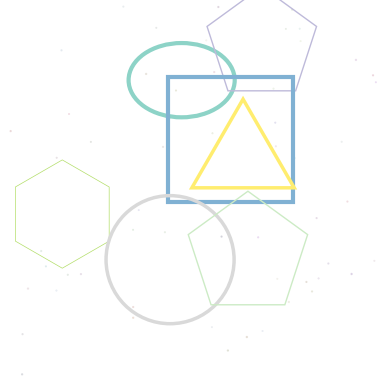[{"shape": "oval", "thickness": 3, "radius": 0.69, "center": [0.472, 0.792]}, {"shape": "pentagon", "thickness": 1, "radius": 0.75, "center": [0.68, 0.885]}, {"shape": "square", "thickness": 3, "radius": 0.81, "center": [0.599, 0.638]}, {"shape": "hexagon", "thickness": 0.5, "radius": 0.7, "center": [0.162, 0.444]}, {"shape": "circle", "thickness": 2.5, "radius": 0.83, "center": [0.442, 0.326]}, {"shape": "pentagon", "thickness": 1, "radius": 0.82, "center": [0.644, 0.34]}, {"shape": "triangle", "thickness": 2.5, "radius": 0.77, "center": [0.631, 0.589]}]